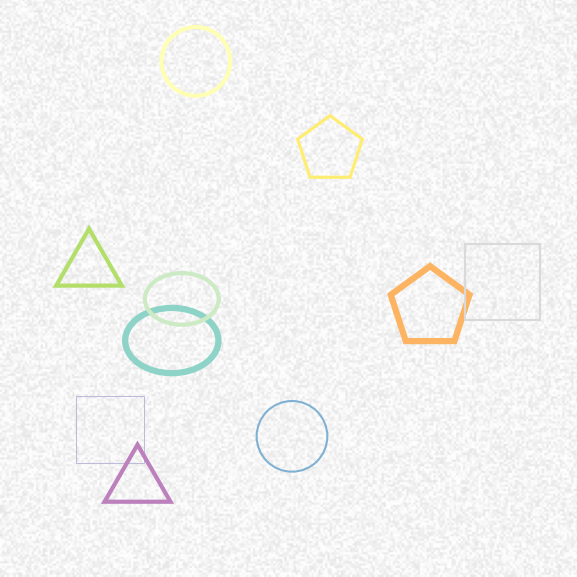[{"shape": "oval", "thickness": 3, "radius": 0.4, "center": [0.298, 0.409]}, {"shape": "circle", "thickness": 2, "radius": 0.3, "center": [0.339, 0.893]}, {"shape": "square", "thickness": 0.5, "radius": 0.29, "center": [0.191, 0.255]}, {"shape": "circle", "thickness": 1, "radius": 0.31, "center": [0.506, 0.244]}, {"shape": "pentagon", "thickness": 3, "radius": 0.36, "center": [0.745, 0.467]}, {"shape": "triangle", "thickness": 2, "radius": 0.33, "center": [0.154, 0.537]}, {"shape": "square", "thickness": 1, "radius": 0.33, "center": [0.87, 0.511]}, {"shape": "triangle", "thickness": 2, "radius": 0.33, "center": [0.238, 0.163]}, {"shape": "oval", "thickness": 2, "radius": 0.32, "center": [0.315, 0.481]}, {"shape": "pentagon", "thickness": 1.5, "radius": 0.29, "center": [0.571, 0.74]}]